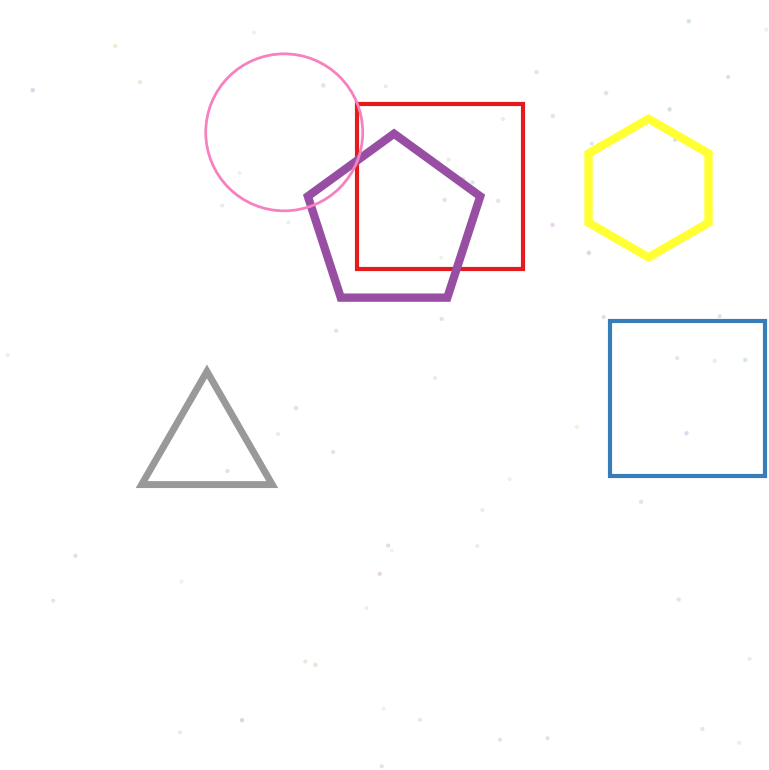[{"shape": "square", "thickness": 1.5, "radius": 0.54, "center": [0.572, 0.758]}, {"shape": "square", "thickness": 1.5, "radius": 0.5, "center": [0.893, 0.482]}, {"shape": "pentagon", "thickness": 3, "radius": 0.59, "center": [0.512, 0.709]}, {"shape": "hexagon", "thickness": 3, "radius": 0.45, "center": [0.842, 0.756]}, {"shape": "circle", "thickness": 1, "radius": 0.51, "center": [0.369, 0.828]}, {"shape": "triangle", "thickness": 2.5, "radius": 0.49, "center": [0.269, 0.42]}]